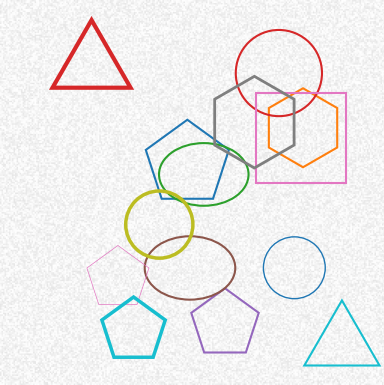[{"shape": "circle", "thickness": 1, "radius": 0.4, "center": [0.764, 0.305]}, {"shape": "pentagon", "thickness": 1.5, "radius": 0.57, "center": [0.487, 0.576]}, {"shape": "hexagon", "thickness": 1.5, "radius": 0.51, "center": [0.787, 0.668]}, {"shape": "oval", "thickness": 1.5, "radius": 0.58, "center": [0.529, 0.547]}, {"shape": "circle", "thickness": 1.5, "radius": 0.56, "center": [0.724, 0.81]}, {"shape": "triangle", "thickness": 3, "radius": 0.59, "center": [0.238, 0.831]}, {"shape": "pentagon", "thickness": 1.5, "radius": 0.46, "center": [0.584, 0.159]}, {"shape": "oval", "thickness": 1.5, "radius": 0.59, "center": [0.493, 0.304]}, {"shape": "square", "thickness": 1.5, "radius": 0.58, "center": [0.782, 0.643]}, {"shape": "pentagon", "thickness": 0.5, "radius": 0.42, "center": [0.306, 0.278]}, {"shape": "hexagon", "thickness": 2, "radius": 0.6, "center": [0.661, 0.683]}, {"shape": "circle", "thickness": 2.5, "radius": 0.44, "center": [0.414, 0.417]}, {"shape": "triangle", "thickness": 1.5, "radius": 0.56, "center": [0.888, 0.107]}, {"shape": "pentagon", "thickness": 2.5, "radius": 0.43, "center": [0.347, 0.142]}]